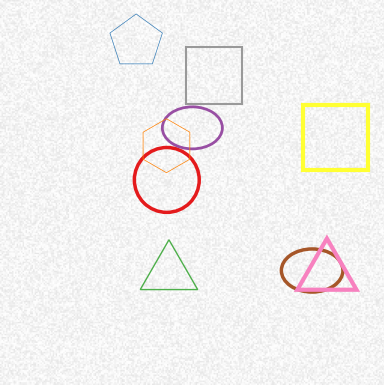[{"shape": "circle", "thickness": 2.5, "radius": 0.42, "center": [0.433, 0.533]}, {"shape": "pentagon", "thickness": 0.5, "radius": 0.36, "center": [0.354, 0.892]}, {"shape": "triangle", "thickness": 1, "radius": 0.43, "center": [0.439, 0.291]}, {"shape": "oval", "thickness": 2, "radius": 0.39, "center": [0.5, 0.668]}, {"shape": "hexagon", "thickness": 0.5, "radius": 0.35, "center": [0.432, 0.622]}, {"shape": "square", "thickness": 3, "radius": 0.42, "center": [0.872, 0.644]}, {"shape": "oval", "thickness": 2.5, "radius": 0.4, "center": [0.811, 0.297]}, {"shape": "triangle", "thickness": 3, "radius": 0.44, "center": [0.849, 0.292]}, {"shape": "square", "thickness": 1.5, "radius": 0.37, "center": [0.556, 0.804]}]